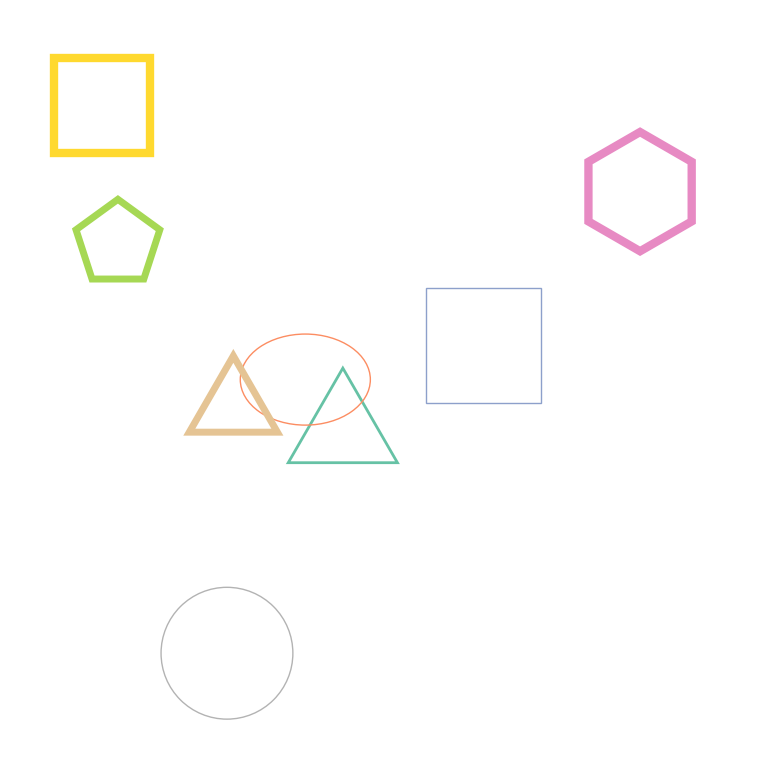[{"shape": "triangle", "thickness": 1, "radius": 0.41, "center": [0.445, 0.44]}, {"shape": "oval", "thickness": 0.5, "radius": 0.42, "center": [0.397, 0.507]}, {"shape": "square", "thickness": 0.5, "radius": 0.37, "center": [0.627, 0.551]}, {"shape": "hexagon", "thickness": 3, "radius": 0.39, "center": [0.831, 0.751]}, {"shape": "pentagon", "thickness": 2.5, "radius": 0.29, "center": [0.153, 0.684]}, {"shape": "square", "thickness": 3, "radius": 0.31, "center": [0.132, 0.863]}, {"shape": "triangle", "thickness": 2.5, "radius": 0.33, "center": [0.303, 0.472]}, {"shape": "circle", "thickness": 0.5, "radius": 0.43, "center": [0.295, 0.152]}]